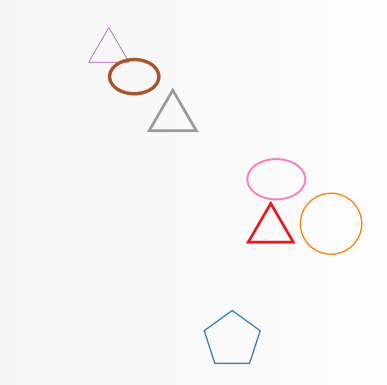[{"shape": "triangle", "thickness": 2, "radius": 0.34, "center": [0.699, 0.405]}, {"shape": "pentagon", "thickness": 1, "radius": 0.38, "center": [0.599, 0.118]}, {"shape": "triangle", "thickness": 0.5, "radius": 0.3, "center": [0.281, 0.868]}, {"shape": "circle", "thickness": 1, "radius": 0.4, "center": [0.854, 0.419]}, {"shape": "oval", "thickness": 2.5, "radius": 0.32, "center": [0.346, 0.801]}, {"shape": "oval", "thickness": 1.5, "radius": 0.37, "center": [0.713, 0.534]}, {"shape": "triangle", "thickness": 2, "radius": 0.35, "center": [0.446, 0.696]}]